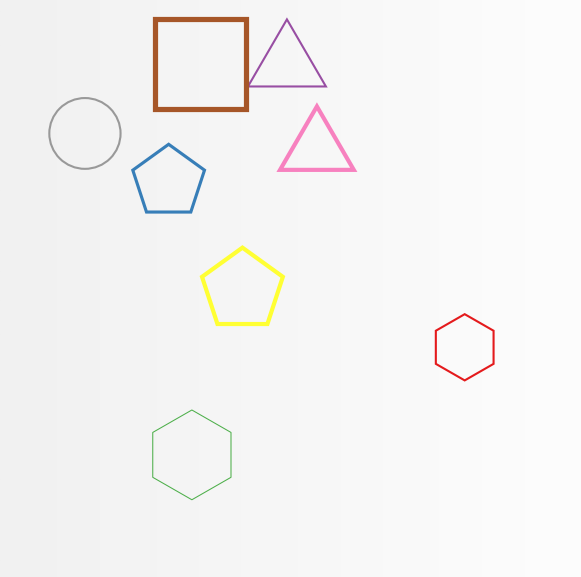[{"shape": "hexagon", "thickness": 1, "radius": 0.29, "center": [0.799, 0.398]}, {"shape": "pentagon", "thickness": 1.5, "radius": 0.32, "center": [0.29, 0.684]}, {"shape": "hexagon", "thickness": 0.5, "radius": 0.39, "center": [0.33, 0.211]}, {"shape": "triangle", "thickness": 1, "radius": 0.39, "center": [0.494, 0.888]}, {"shape": "pentagon", "thickness": 2, "radius": 0.37, "center": [0.417, 0.497]}, {"shape": "square", "thickness": 2.5, "radius": 0.39, "center": [0.346, 0.888]}, {"shape": "triangle", "thickness": 2, "radius": 0.37, "center": [0.545, 0.742]}, {"shape": "circle", "thickness": 1, "radius": 0.31, "center": [0.146, 0.768]}]